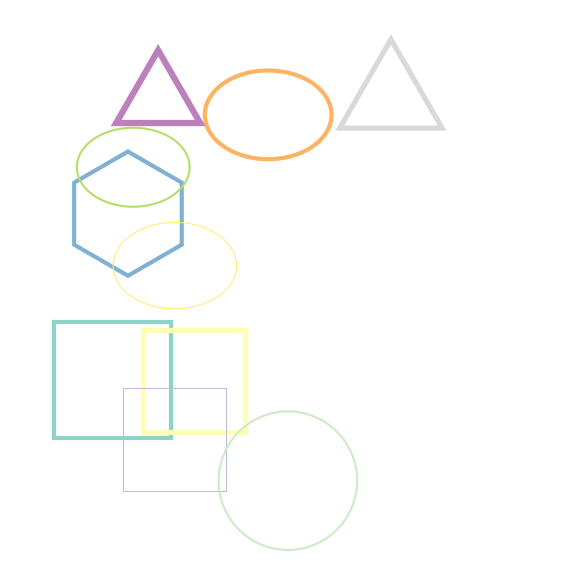[{"shape": "square", "thickness": 2, "radius": 0.5, "center": [0.195, 0.341]}, {"shape": "square", "thickness": 2.5, "radius": 0.44, "center": [0.335, 0.34]}, {"shape": "square", "thickness": 0.5, "radius": 0.45, "center": [0.302, 0.238]}, {"shape": "hexagon", "thickness": 2, "radius": 0.54, "center": [0.222, 0.629]}, {"shape": "oval", "thickness": 2, "radius": 0.55, "center": [0.464, 0.8]}, {"shape": "oval", "thickness": 1, "radius": 0.49, "center": [0.231, 0.71]}, {"shape": "triangle", "thickness": 2.5, "radius": 0.51, "center": [0.677, 0.828]}, {"shape": "triangle", "thickness": 3, "radius": 0.42, "center": [0.274, 0.828]}, {"shape": "circle", "thickness": 1, "radius": 0.6, "center": [0.499, 0.167]}, {"shape": "oval", "thickness": 0.5, "radius": 0.53, "center": [0.303, 0.539]}]